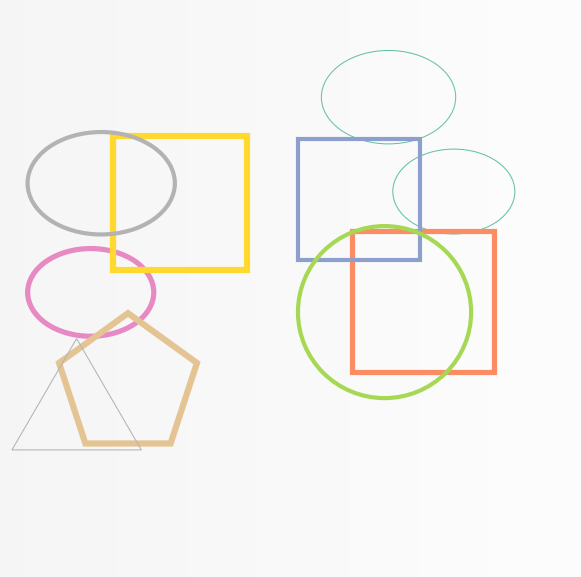[{"shape": "oval", "thickness": 0.5, "radius": 0.52, "center": [0.781, 0.667]}, {"shape": "oval", "thickness": 0.5, "radius": 0.58, "center": [0.668, 0.831]}, {"shape": "square", "thickness": 2.5, "radius": 0.61, "center": [0.728, 0.477]}, {"shape": "square", "thickness": 2, "radius": 0.53, "center": [0.618, 0.654]}, {"shape": "oval", "thickness": 2.5, "radius": 0.54, "center": [0.156, 0.493]}, {"shape": "circle", "thickness": 2, "radius": 0.74, "center": [0.662, 0.459]}, {"shape": "square", "thickness": 3, "radius": 0.58, "center": [0.31, 0.647]}, {"shape": "pentagon", "thickness": 3, "radius": 0.62, "center": [0.22, 0.332]}, {"shape": "oval", "thickness": 2, "radius": 0.63, "center": [0.174, 0.682]}, {"shape": "triangle", "thickness": 0.5, "radius": 0.64, "center": [0.132, 0.284]}]